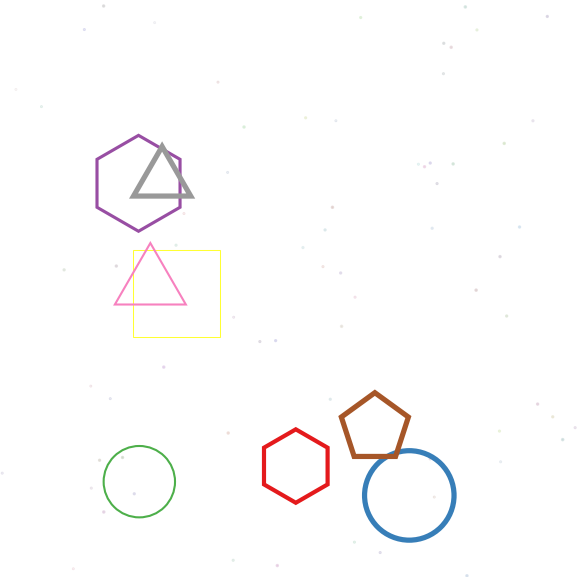[{"shape": "hexagon", "thickness": 2, "radius": 0.32, "center": [0.512, 0.192]}, {"shape": "circle", "thickness": 2.5, "radius": 0.39, "center": [0.709, 0.141]}, {"shape": "circle", "thickness": 1, "radius": 0.31, "center": [0.241, 0.165]}, {"shape": "hexagon", "thickness": 1.5, "radius": 0.42, "center": [0.24, 0.682]}, {"shape": "square", "thickness": 0.5, "radius": 0.38, "center": [0.306, 0.491]}, {"shape": "pentagon", "thickness": 2.5, "radius": 0.31, "center": [0.649, 0.258]}, {"shape": "triangle", "thickness": 1, "radius": 0.35, "center": [0.26, 0.507]}, {"shape": "triangle", "thickness": 2.5, "radius": 0.29, "center": [0.281, 0.688]}]